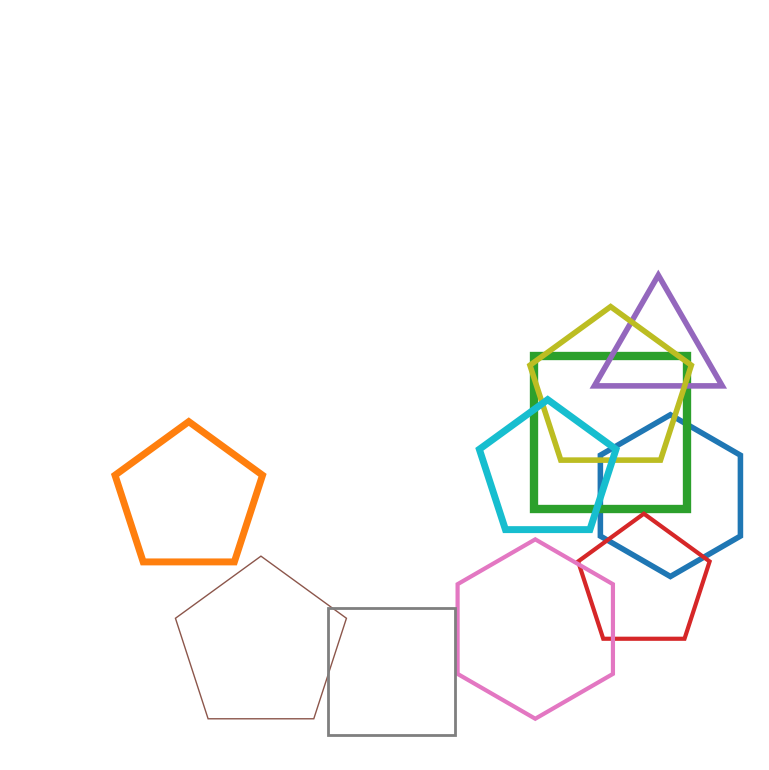[{"shape": "hexagon", "thickness": 2, "radius": 0.53, "center": [0.871, 0.356]}, {"shape": "pentagon", "thickness": 2.5, "radius": 0.5, "center": [0.245, 0.352]}, {"shape": "square", "thickness": 3, "radius": 0.5, "center": [0.793, 0.438]}, {"shape": "pentagon", "thickness": 1.5, "radius": 0.45, "center": [0.836, 0.243]}, {"shape": "triangle", "thickness": 2, "radius": 0.48, "center": [0.855, 0.547]}, {"shape": "pentagon", "thickness": 0.5, "radius": 0.58, "center": [0.339, 0.161]}, {"shape": "hexagon", "thickness": 1.5, "radius": 0.58, "center": [0.695, 0.183]}, {"shape": "square", "thickness": 1, "radius": 0.41, "center": [0.508, 0.128]}, {"shape": "pentagon", "thickness": 2, "radius": 0.55, "center": [0.793, 0.492]}, {"shape": "pentagon", "thickness": 2.5, "radius": 0.47, "center": [0.711, 0.388]}]